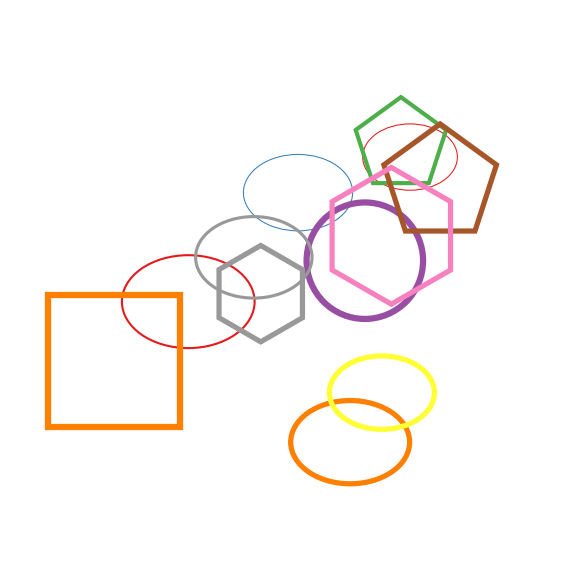[{"shape": "oval", "thickness": 1, "radius": 0.57, "center": [0.326, 0.477]}, {"shape": "oval", "thickness": 0.5, "radius": 0.41, "center": [0.71, 0.727]}, {"shape": "oval", "thickness": 0.5, "radius": 0.47, "center": [0.516, 0.666]}, {"shape": "pentagon", "thickness": 2, "radius": 0.41, "center": [0.694, 0.749]}, {"shape": "circle", "thickness": 3, "radius": 0.5, "center": [0.632, 0.548]}, {"shape": "oval", "thickness": 2.5, "radius": 0.51, "center": [0.606, 0.233]}, {"shape": "square", "thickness": 3, "radius": 0.57, "center": [0.198, 0.374]}, {"shape": "oval", "thickness": 2.5, "radius": 0.45, "center": [0.661, 0.319]}, {"shape": "pentagon", "thickness": 2.5, "radius": 0.51, "center": [0.762, 0.682]}, {"shape": "hexagon", "thickness": 2.5, "radius": 0.59, "center": [0.678, 0.591]}, {"shape": "hexagon", "thickness": 2.5, "radius": 0.42, "center": [0.451, 0.491]}, {"shape": "oval", "thickness": 1.5, "radius": 0.5, "center": [0.439, 0.554]}]